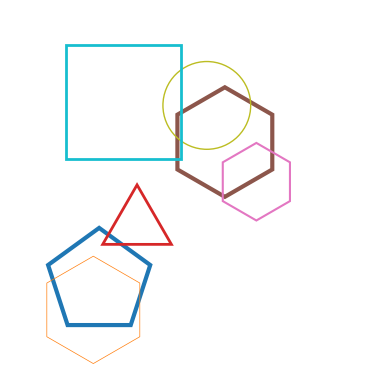[{"shape": "pentagon", "thickness": 3, "radius": 0.7, "center": [0.258, 0.269]}, {"shape": "hexagon", "thickness": 0.5, "radius": 0.7, "center": [0.242, 0.195]}, {"shape": "triangle", "thickness": 2, "radius": 0.51, "center": [0.356, 0.417]}, {"shape": "hexagon", "thickness": 3, "radius": 0.71, "center": [0.584, 0.631]}, {"shape": "hexagon", "thickness": 1.5, "radius": 0.5, "center": [0.666, 0.528]}, {"shape": "circle", "thickness": 1, "radius": 0.57, "center": [0.537, 0.726]}, {"shape": "square", "thickness": 2, "radius": 0.74, "center": [0.321, 0.735]}]